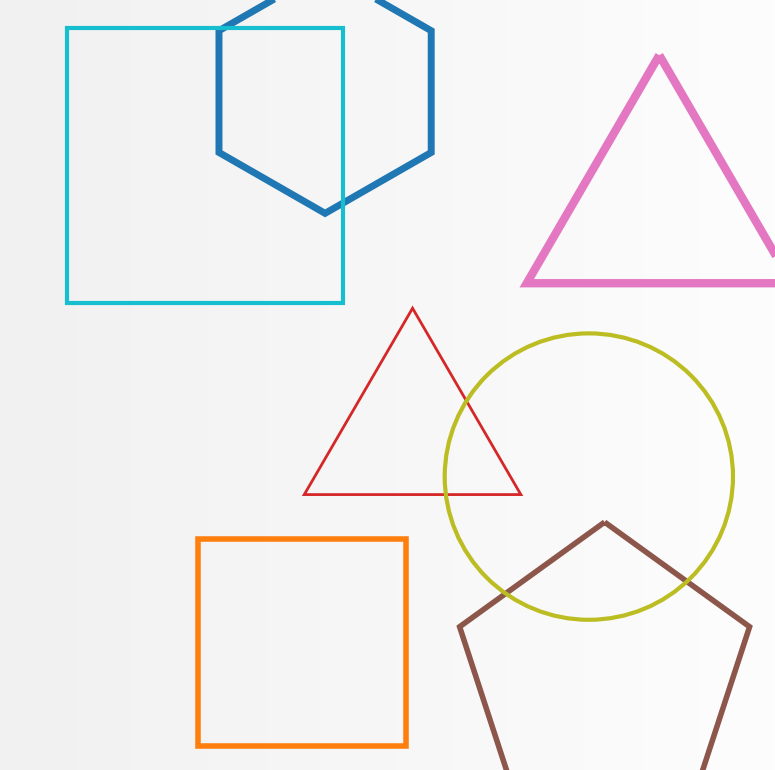[{"shape": "hexagon", "thickness": 2.5, "radius": 0.79, "center": [0.419, 0.881]}, {"shape": "square", "thickness": 2, "radius": 0.67, "center": [0.39, 0.166]}, {"shape": "triangle", "thickness": 1, "radius": 0.81, "center": [0.532, 0.438]}, {"shape": "pentagon", "thickness": 2, "radius": 0.98, "center": [0.78, 0.125]}, {"shape": "triangle", "thickness": 3, "radius": 0.99, "center": [0.851, 0.731]}, {"shape": "circle", "thickness": 1.5, "radius": 0.93, "center": [0.76, 0.381]}, {"shape": "square", "thickness": 1.5, "radius": 0.89, "center": [0.264, 0.785]}]